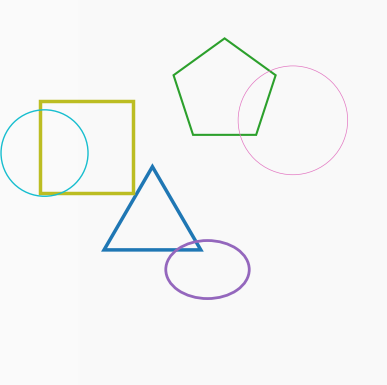[{"shape": "triangle", "thickness": 2.5, "radius": 0.72, "center": [0.393, 0.423]}, {"shape": "pentagon", "thickness": 1.5, "radius": 0.69, "center": [0.58, 0.762]}, {"shape": "oval", "thickness": 2, "radius": 0.54, "center": [0.536, 0.3]}, {"shape": "circle", "thickness": 0.5, "radius": 0.71, "center": [0.756, 0.687]}, {"shape": "square", "thickness": 2.5, "radius": 0.6, "center": [0.223, 0.619]}, {"shape": "circle", "thickness": 1, "radius": 0.56, "center": [0.115, 0.602]}]